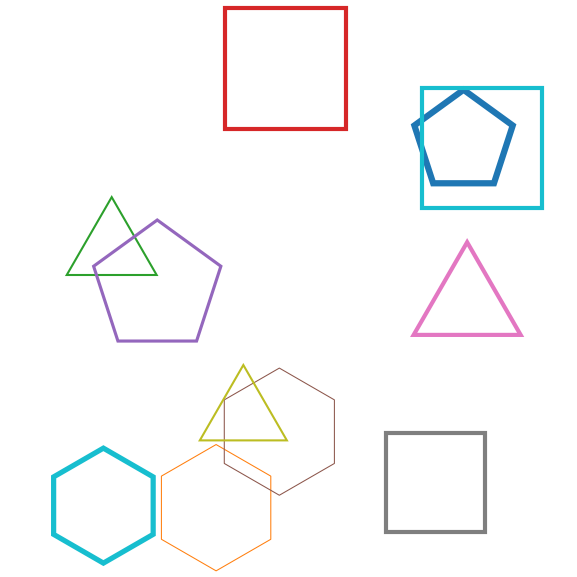[{"shape": "pentagon", "thickness": 3, "radius": 0.45, "center": [0.803, 0.754]}, {"shape": "hexagon", "thickness": 0.5, "radius": 0.55, "center": [0.374, 0.12]}, {"shape": "triangle", "thickness": 1, "radius": 0.45, "center": [0.193, 0.568]}, {"shape": "square", "thickness": 2, "radius": 0.53, "center": [0.494, 0.881]}, {"shape": "pentagon", "thickness": 1.5, "radius": 0.58, "center": [0.272, 0.502]}, {"shape": "hexagon", "thickness": 0.5, "radius": 0.55, "center": [0.484, 0.252]}, {"shape": "triangle", "thickness": 2, "radius": 0.53, "center": [0.809, 0.473]}, {"shape": "square", "thickness": 2, "radius": 0.43, "center": [0.754, 0.163]}, {"shape": "triangle", "thickness": 1, "radius": 0.44, "center": [0.421, 0.28]}, {"shape": "square", "thickness": 2, "radius": 0.52, "center": [0.834, 0.743]}, {"shape": "hexagon", "thickness": 2.5, "radius": 0.5, "center": [0.179, 0.124]}]